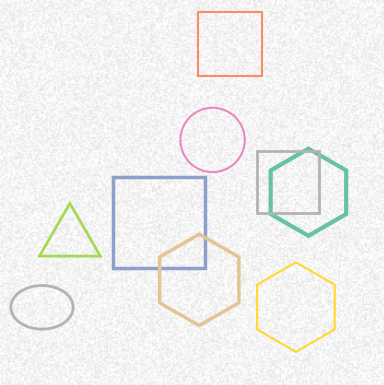[{"shape": "hexagon", "thickness": 3, "radius": 0.57, "center": [0.801, 0.501]}, {"shape": "square", "thickness": 1.5, "radius": 0.41, "center": [0.598, 0.886]}, {"shape": "square", "thickness": 2.5, "radius": 0.59, "center": [0.413, 0.423]}, {"shape": "circle", "thickness": 1.5, "radius": 0.42, "center": [0.552, 0.637]}, {"shape": "triangle", "thickness": 2, "radius": 0.46, "center": [0.182, 0.38]}, {"shape": "hexagon", "thickness": 1.5, "radius": 0.58, "center": [0.769, 0.202]}, {"shape": "hexagon", "thickness": 2.5, "radius": 0.59, "center": [0.517, 0.273]}, {"shape": "square", "thickness": 2, "radius": 0.4, "center": [0.748, 0.527]}, {"shape": "oval", "thickness": 2, "radius": 0.4, "center": [0.109, 0.202]}]